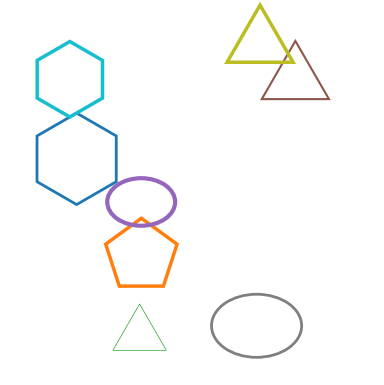[{"shape": "hexagon", "thickness": 2, "radius": 0.59, "center": [0.199, 0.587]}, {"shape": "pentagon", "thickness": 2.5, "radius": 0.49, "center": [0.367, 0.336]}, {"shape": "triangle", "thickness": 0.5, "radius": 0.4, "center": [0.363, 0.13]}, {"shape": "oval", "thickness": 3, "radius": 0.44, "center": [0.367, 0.475]}, {"shape": "triangle", "thickness": 1.5, "radius": 0.5, "center": [0.767, 0.793]}, {"shape": "oval", "thickness": 2, "radius": 0.59, "center": [0.666, 0.154]}, {"shape": "triangle", "thickness": 2.5, "radius": 0.49, "center": [0.676, 0.888]}, {"shape": "hexagon", "thickness": 2.5, "radius": 0.49, "center": [0.181, 0.794]}]